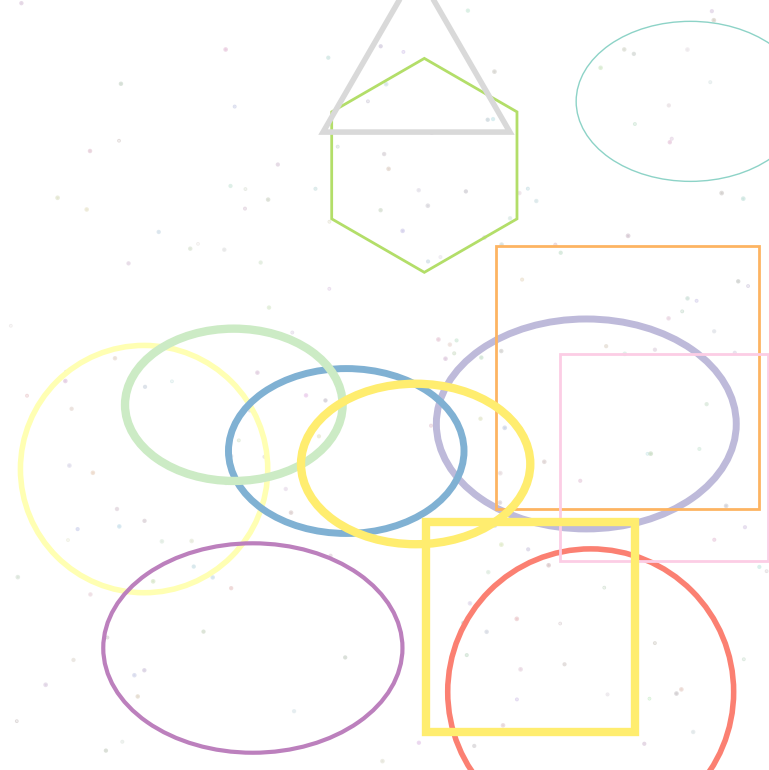[{"shape": "oval", "thickness": 0.5, "radius": 0.74, "center": [0.897, 0.868]}, {"shape": "circle", "thickness": 2, "radius": 0.8, "center": [0.187, 0.391]}, {"shape": "oval", "thickness": 2.5, "radius": 0.97, "center": [0.761, 0.449]}, {"shape": "circle", "thickness": 2, "radius": 0.93, "center": [0.767, 0.101]}, {"shape": "oval", "thickness": 2.5, "radius": 0.76, "center": [0.45, 0.414]}, {"shape": "square", "thickness": 1, "radius": 0.85, "center": [0.814, 0.51]}, {"shape": "hexagon", "thickness": 1, "radius": 0.69, "center": [0.551, 0.785]}, {"shape": "square", "thickness": 1, "radius": 0.67, "center": [0.862, 0.406]}, {"shape": "triangle", "thickness": 2, "radius": 0.7, "center": [0.541, 0.898]}, {"shape": "oval", "thickness": 1.5, "radius": 0.97, "center": [0.328, 0.158]}, {"shape": "oval", "thickness": 3, "radius": 0.71, "center": [0.304, 0.474]}, {"shape": "square", "thickness": 3, "radius": 0.68, "center": [0.689, 0.186]}, {"shape": "oval", "thickness": 3, "radius": 0.74, "center": [0.54, 0.397]}]